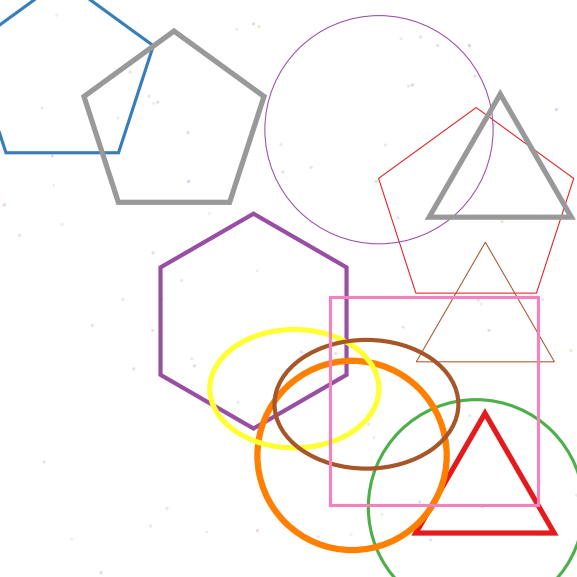[{"shape": "pentagon", "thickness": 0.5, "radius": 0.89, "center": [0.825, 0.635]}, {"shape": "triangle", "thickness": 2.5, "radius": 0.69, "center": [0.84, 0.145]}, {"shape": "pentagon", "thickness": 1.5, "radius": 0.83, "center": [0.108, 0.869]}, {"shape": "circle", "thickness": 1.5, "radius": 0.93, "center": [0.824, 0.121]}, {"shape": "circle", "thickness": 0.5, "radius": 0.99, "center": [0.656, 0.775]}, {"shape": "hexagon", "thickness": 2, "radius": 0.93, "center": [0.439, 0.443]}, {"shape": "circle", "thickness": 3, "radius": 0.82, "center": [0.61, 0.211]}, {"shape": "oval", "thickness": 2.5, "radius": 0.73, "center": [0.51, 0.326]}, {"shape": "triangle", "thickness": 0.5, "radius": 0.69, "center": [0.84, 0.442]}, {"shape": "oval", "thickness": 2, "radius": 0.8, "center": [0.635, 0.299]}, {"shape": "square", "thickness": 1.5, "radius": 0.9, "center": [0.751, 0.305]}, {"shape": "triangle", "thickness": 2.5, "radius": 0.71, "center": [0.866, 0.694]}, {"shape": "pentagon", "thickness": 2.5, "radius": 0.82, "center": [0.301, 0.781]}]